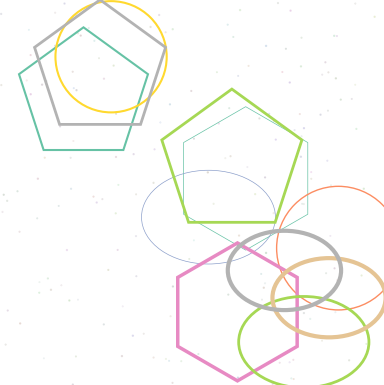[{"shape": "pentagon", "thickness": 1.5, "radius": 0.88, "center": [0.217, 0.753]}, {"shape": "hexagon", "thickness": 0.5, "radius": 0.93, "center": [0.638, 0.537]}, {"shape": "circle", "thickness": 1, "radius": 0.8, "center": [0.879, 0.356]}, {"shape": "oval", "thickness": 0.5, "radius": 0.87, "center": [0.541, 0.436]}, {"shape": "hexagon", "thickness": 2.5, "radius": 0.9, "center": [0.617, 0.19]}, {"shape": "pentagon", "thickness": 2, "radius": 0.96, "center": [0.602, 0.577]}, {"shape": "oval", "thickness": 2, "radius": 0.85, "center": [0.789, 0.112]}, {"shape": "circle", "thickness": 1.5, "radius": 0.72, "center": [0.288, 0.853]}, {"shape": "oval", "thickness": 3, "radius": 0.73, "center": [0.855, 0.227]}, {"shape": "oval", "thickness": 3, "radius": 0.74, "center": [0.739, 0.298]}, {"shape": "pentagon", "thickness": 2, "radius": 0.89, "center": [0.26, 0.822]}]